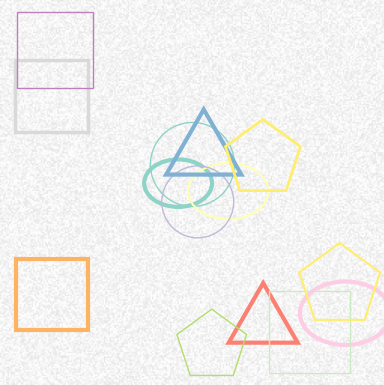[{"shape": "circle", "thickness": 1, "radius": 0.55, "center": [0.5, 0.573]}, {"shape": "oval", "thickness": 3, "radius": 0.44, "center": [0.463, 0.524]}, {"shape": "oval", "thickness": 1.5, "radius": 0.52, "center": [0.593, 0.503]}, {"shape": "circle", "thickness": 1, "radius": 0.47, "center": [0.514, 0.476]}, {"shape": "triangle", "thickness": 3, "radius": 0.52, "center": [0.684, 0.162]}, {"shape": "triangle", "thickness": 3, "radius": 0.56, "center": [0.529, 0.603]}, {"shape": "square", "thickness": 3, "radius": 0.47, "center": [0.135, 0.235]}, {"shape": "pentagon", "thickness": 1, "radius": 0.48, "center": [0.55, 0.102]}, {"shape": "oval", "thickness": 3, "radius": 0.59, "center": [0.897, 0.186]}, {"shape": "square", "thickness": 2.5, "radius": 0.47, "center": [0.134, 0.751]}, {"shape": "square", "thickness": 1, "radius": 0.49, "center": [0.143, 0.871]}, {"shape": "square", "thickness": 1, "radius": 0.53, "center": [0.805, 0.138]}, {"shape": "pentagon", "thickness": 2, "radius": 0.51, "center": [0.683, 0.588]}, {"shape": "pentagon", "thickness": 1.5, "radius": 0.55, "center": [0.882, 0.258]}]